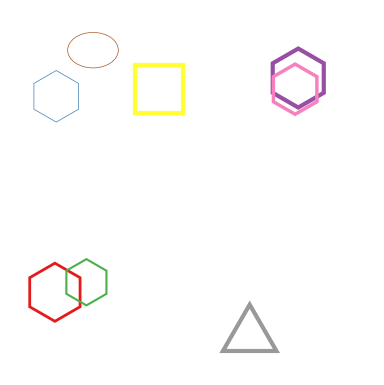[{"shape": "hexagon", "thickness": 2, "radius": 0.38, "center": [0.143, 0.241]}, {"shape": "hexagon", "thickness": 0.5, "radius": 0.33, "center": [0.146, 0.75]}, {"shape": "hexagon", "thickness": 1.5, "radius": 0.3, "center": [0.224, 0.267]}, {"shape": "hexagon", "thickness": 3, "radius": 0.38, "center": [0.775, 0.797]}, {"shape": "square", "thickness": 3, "radius": 0.31, "center": [0.414, 0.769]}, {"shape": "oval", "thickness": 0.5, "radius": 0.33, "center": [0.242, 0.87]}, {"shape": "hexagon", "thickness": 2.5, "radius": 0.33, "center": [0.767, 0.768]}, {"shape": "triangle", "thickness": 3, "radius": 0.4, "center": [0.649, 0.128]}]